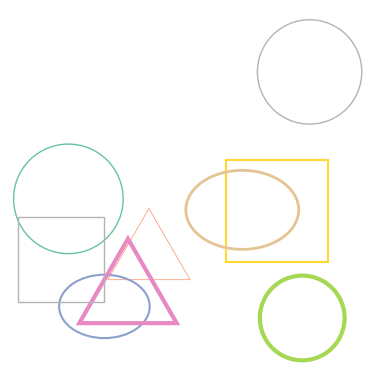[{"shape": "circle", "thickness": 1, "radius": 0.71, "center": [0.178, 0.483]}, {"shape": "triangle", "thickness": 0.5, "radius": 0.62, "center": [0.387, 0.335]}, {"shape": "oval", "thickness": 1.5, "radius": 0.59, "center": [0.271, 0.204]}, {"shape": "triangle", "thickness": 3, "radius": 0.73, "center": [0.332, 0.234]}, {"shape": "circle", "thickness": 3, "radius": 0.55, "center": [0.785, 0.174]}, {"shape": "square", "thickness": 1.5, "radius": 0.66, "center": [0.72, 0.451]}, {"shape": "oval", "thickness": 2, "radius": 0.73, "center": [0.629, 0.455]}, {"shape": "square", "thickness": 1, "radius": 0.55, "center": [0.159, 0.325]}, {"shape": "circle", "thickness": 1, "radius": 0.68, "center": [0.804, 0.813]}]